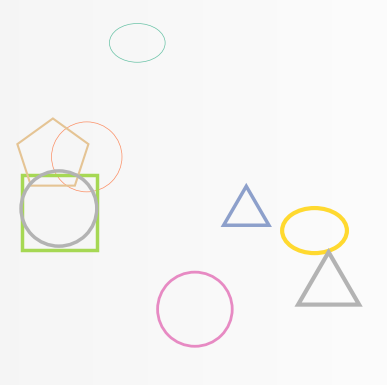[{"shape": "oval", "thickness": 0.5, "radius": 0.36, "center": [0.354, 0.889]}, {"shape": "circle", "thickness": 0.5, "radius": 0.45, "center": [0.224, 0.593]}, {"shape": "triangle", "thickness": 2.5, "radius": 0.34, "center": [0.636, 0.449]}, {"shape": "circle", "thickness": 2, "radius": 0.48, "center": [0.503, 0.197]}, {"shape": "square", "thickness": 2.5, "radius": 0.49, "center": [0.153, 0.448]}, {"shape": "oval", "thickness": 3, "radius": 0.42, "center": [0.812, 0.401]}, {"shape": "pentagon", "thickness": 1.5, "radius": 0.48, "center": [0.136, 0.596]}, {"shape": "triangle", "thickness": 3, "radius": 0.45, "center": [0.848, 0.254]}, {"shape": "circle", "thickness": 2.5, "radius": 0.49, "center": [0.152, 0.458]}]